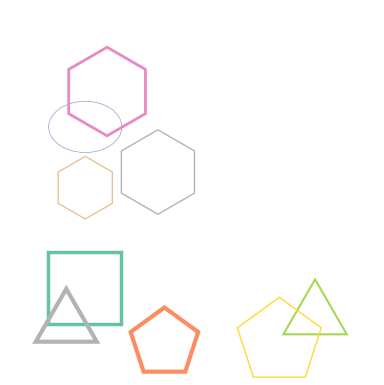[{"shape": "square", "thickness": 2.5, "radius": 0.47, "center": [0.22, 0.252]}, {"shape": "pentagon", "thickness": 3, "radius": 0.46, "center": [0.427, 0.109]}, {"shape": "oval", "thickness": 0.5, "radius": 0.48, "center": [0.221, 0.67]}, {"shape": "hexagon", "thickness": 2, "radius": 0.58, "center": [0.278, 0.762]}, {"shape": "triangle", "thickness": 1.5, "radius": 0.48, "center": [0.818, 0.179]}, {"shape": "pentagon", "thickness": 1, "radius": 0.57, "center": [0.725, 0.113]}, {"shape": "hexagon", "thickness": 1, "radius": 0.41, "center": [0.221, 0.512]}, {"shape": "triangle", "thickness": 3, "radius": 0.46, "center": [0.172, 0.158]}, {"shape": "hexagon", "thickness": 1, "radius": 0.55, "center": [0.41, 0.553]}]